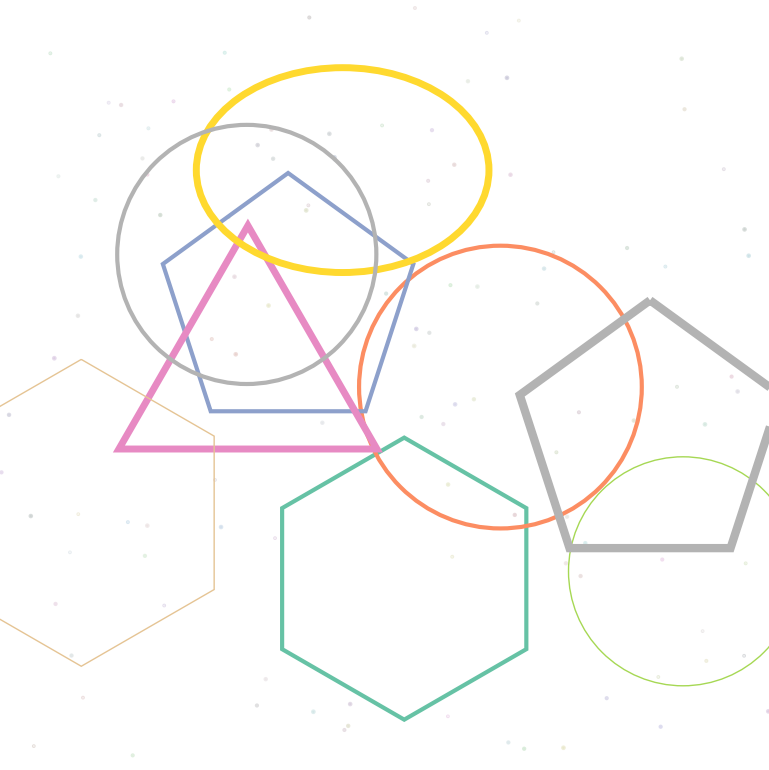[{"shape": "hexagon", "thickness": 1.5, "radius": 0.92, "center": [0.525, 0.248]}, {"shape": "circle", "thickness": 1.5, "radius": 0.92, "center": [0.65, 0.497]}, {"shape": "pentagon", "thickness": 1.5, "radius": 0.86, "center": [0.374, 0.604]}, {"shape": "triangle", "thickness": 2.5, "radius": 0.97, "center": [0.322, 0.514]}, {"shape": "circle", "thickness": 0.5, "radius": 0.74, "center": [0.887, 0.258]}, {"shape": "oval", "thickness": 2.5, "radius": 0.95, "center": [0.445, 0.779]}, {"shape": "hexagon", "thickness": 0.5, "radius": 1.0, "center": [0.106, 0.334]}, {"shape": "pentagon", "thickness": 3, "radius": 0.89, "center": [0.844, 0.432]}, {"shape": "circle", "thickness": 1.5, "radius": 0.84, "center": [0.32, 0.67]}]